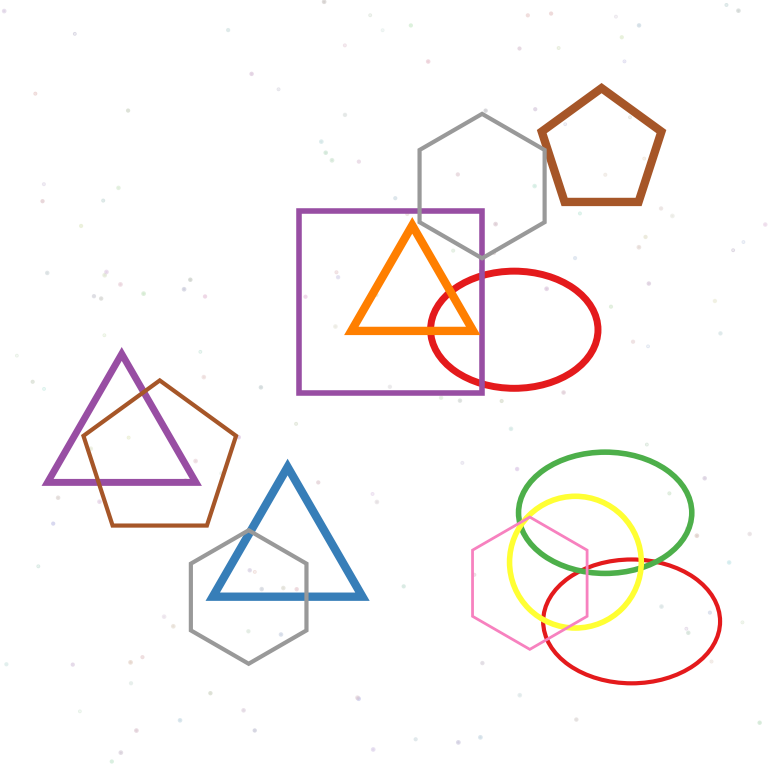[{"shape": "oval", "thickness": 2.5, "radius": 0.54, "center": [0.668, 0.572]}, {"shape": "oval", "thickness": 1.5, "radius": 0.57, "center": [0.82, 0.193]}, {"shape": "triangle", "thickness": 3, "radius": 0.56, "center": [0.374, 0.281]}, {"shape": "oval", "thickness": 2, "radius": 0.56, "center": [0.786, 0.334]}, {"shape": "triangle", "thickness": 2.5, "radius": 0.56, "center": [0.158, 0.429]}, {"shape": "square", "thickness": 2, "radius": 0.59, "center": [0.507, 0.608]}, {"shape": "triangle", "thickness": 3, "radius": 0.46, "center": [0.535, 0.616]}, {"shape": "circle", "thickness": 2, "radius": 0.43, "center": [0.747, 0.27]}, {"shape": "pentagon", "thickness": 1.5, "radius": 0.52, "center": [0.207, 0.402]}, {"shape": "pentagon", "thickness": 3, "radius": 0.41, "center": [0.781, 0.804]}, {"shape": "hexagon", "thickness": 1, "radius": 0.43, "center": [0.688, 0.243]}, {"shape": "hexagon", "thickness": 1.5, "radius": 0.43, "center": [0.323, 0.225]}, {"shape": "hexagon", "thickness": 1.5, "radius": 0.47, "center": [0.626, 0.758]}]